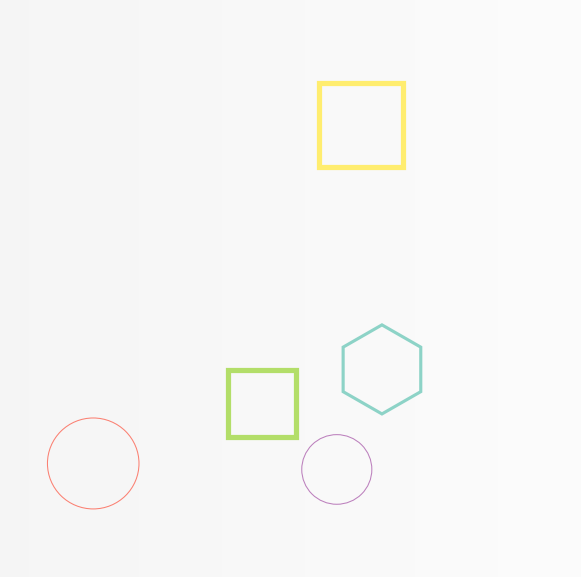[{"shape": "hexagon", "thickness": 1.5, "radius": 0.39, "center": [0.657, 0.359]}, {"shape": "circle", "thickness": 0.5, "radius": 0.39, "center": [0.16, 0.197]}, {"shape": "square", "thickness": 2.5, "radius": 0.29, "center": [0.451, 0.3]}, {"shape": "circle", "thickness": 0.5, "radius": 0.3, "center": [0.579, 0.186]}, {"shape": "square", "thickness": 2.5, "radius": 0.36, "center": [0.621, 0.783]}]